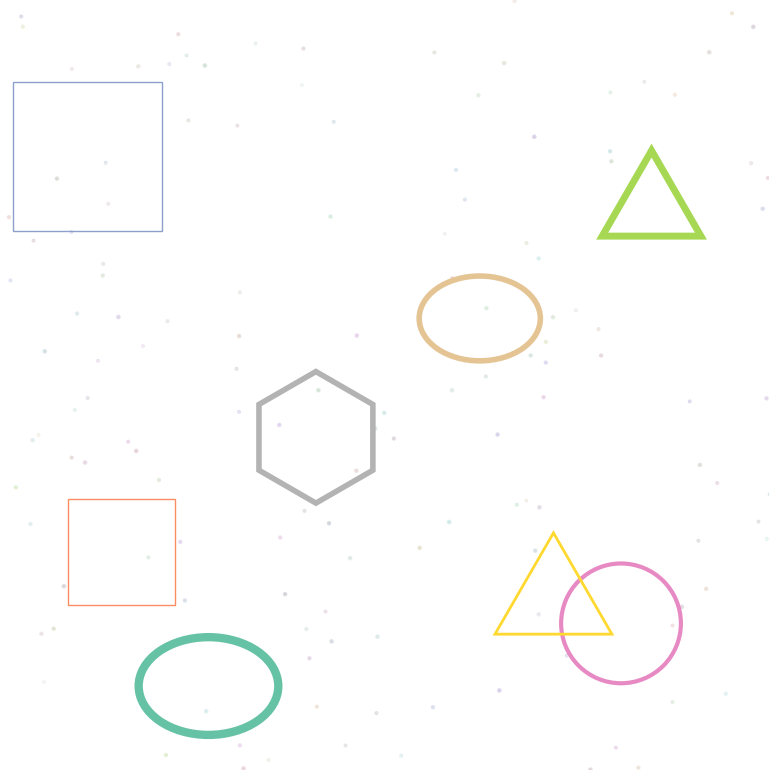[{"shape": "oval", "thickness": 3, "radius": 0.45, "center": [0.271, 0.109]}, {"shape": "square", "thickness": 0.5, "radius": 0.35, "center": [0.158, 0.283]}, {"shape": "square", "thickness": 0.5, "radius": 0.48, "center": [0.114, 0.797]}, {"shape": "circle", "thickness": 1.5, "radius": 0.39, "center": [0.807, 0.19]}, {"shape": "triangle", "thickness": 2.5, "radius": 0.37, "center": [0.846, 0.73]}, {"shape": "triangle", "thickness": 1, "radius": 0.44, "center": [0.719, 0.22]}, {"shape": "oval", "thickness": 2, "radius": 0.39, "center": [0.623, 0.586]}, {"shape": "hexagon", "thickness": 2, "radius": 0.43, "center": [0.41, 0.432]}]